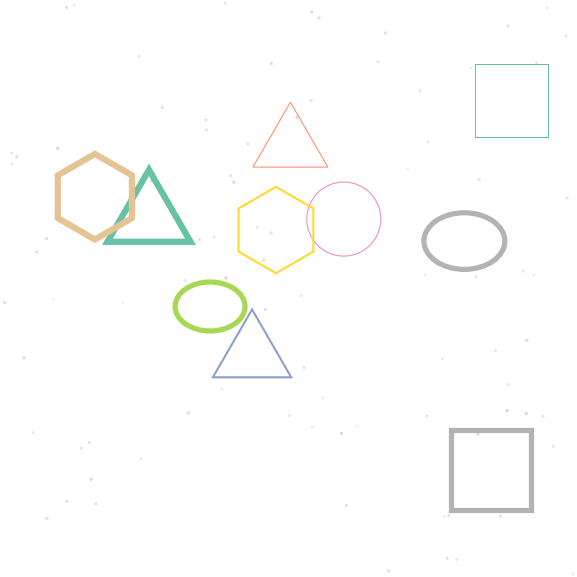[{"shape": "triangle", "thickness": 3, "radius": 0.42, "center": [0.258, 0.622]}, {"shape": "square", "thickness": 0.5, "radius": 0.32, "center": [0.886, 0.825]}, {"shape": "triangle", "thickness": 0.5, "radius": 0.37, "center": [0.503, 0.747]}, {"shape": "triangle", "thickness": 1, "radius": 0.39, "center": [0.436, 0.385]}, {"shape": "circle", "thickness": 0.5, "radius": 0.32, "center": [0.595, 0.62]}, {"shape": "oval", "thickness": 2.5, "radius": 0.3, "center": [0.364, 0.468]}, {"shape": "hexagon", "thickness": 1, "radius": 0.37, "center": [0.478, 0.601]}, {"shape": "hexagon", "thickness": 3, "radius": 0.37, "center": [0.164, 0.659]}, {"shape": "oval", "thickness": 2.5, "radius": 0.35, "center": [0.804, 0.582]}, {"shape": "square", "thickness": 2.5, "radius": 0.35, "center": [0.851, 0.185]}]